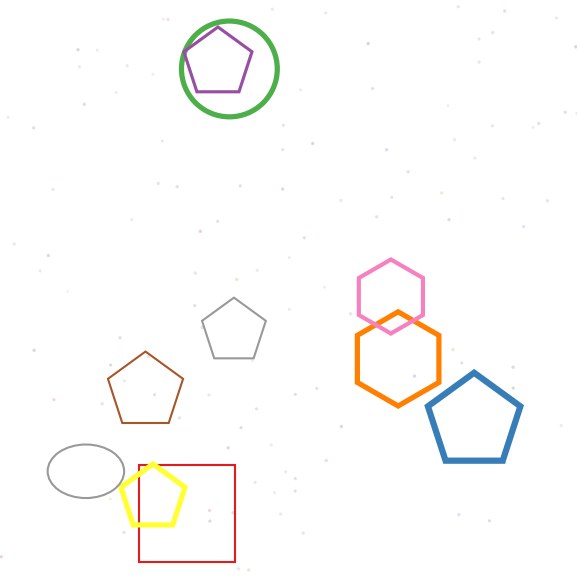[{"shape": "square", "thickness": 1, "radius": 0.42, "center": [0.324, 0.11]}, {"shape": "pentagon", "thickness": 3, "radius": 0.42, "center": [0.821, 0.27]}, {"shape": "circle", "thickness": 2.5, "radius": 0.41, "center": [0.397, 0.88]}, {"shape": "pentagon", "thickness": 1.5, "radius": 0.31, "center": [0.377, 0.89]}, {"shape": "hexagon", "thickness": 2.5, "radius": 0.41, "center": [0.689, 0.378]}, {"shape": "pentagon", "thickness": 2.5, "radius": 0.29, "center": [0.265, 0.137]}, {"shape": "pentagon", "thickness": 1, "radius": 0.34, "center": [0.252, 0.322]}, {"shape": "hexagon", "thickness": 2, "radius": 0.32, "center": [0.677, 0.486]}, {"shape": "pentagon", "thickness": 1, "radius": 0.29, "center": [0.405, 0.426]}, {"shape": "oval", "thickness": 1, "radius": 0.33, "center": [0.149, 0.183]}]